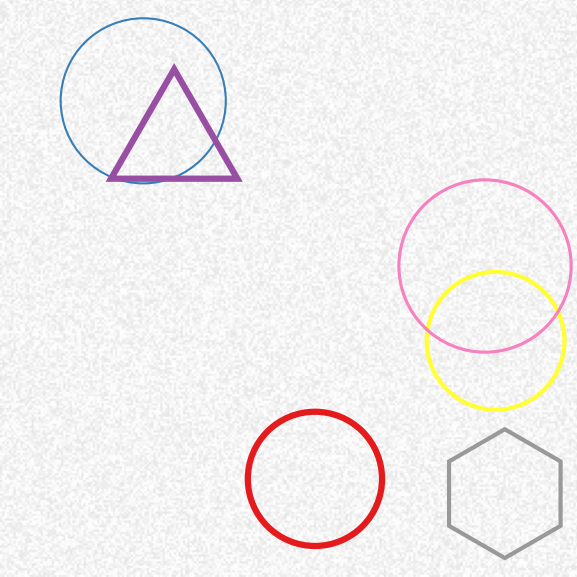[{"shape": "circle", "thickness": 3, "radius": 0.58, "center": [0.545, 0.17]}, {"shape": "circle", "thickness": 1, "radius": 0.71, "center": [0.248, 0.825]}, {"shape": "triangle", "thickness": 3, "radius": 0.63, "center": [0.302, 0.753]}, {"shape": "circle", "thickness": 2, "radius": 0.6, "center": [0.858, 0.409]}, {"shape": "circle", "thickness": 1.5, "radius": 0.75, "center": [0.84, 0.539]}, {"shape": "hexagon", "thickness": 2, "radius": 0.56, "center": [0.874, 0.144]}]